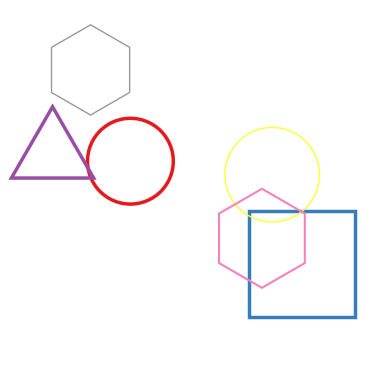[{"shape": "circle", "thickness": 2.5, "radius": 0.56, "center": [0.339, 0.581]}, {"shape": "square", "thickness": 2.5, "radius": 0.69, "center": [0.785, 0.313]}, {"shape": "triangle", "thickness": 2.5, "radius": 0.62, "center": [0.136, 0.599]}, {"shape": "circle", "thickness": 1, "radius": 0.61, "center": [0.707, 0.546]}, {"shape": "hexagon", "thickness": 1.5, "radius": 0.64, "center": [0.68, 0.381]}, {"shape": "hexagon", "thickness": 1, "radius": 0.59, "center": [0.235, 0.818]}]